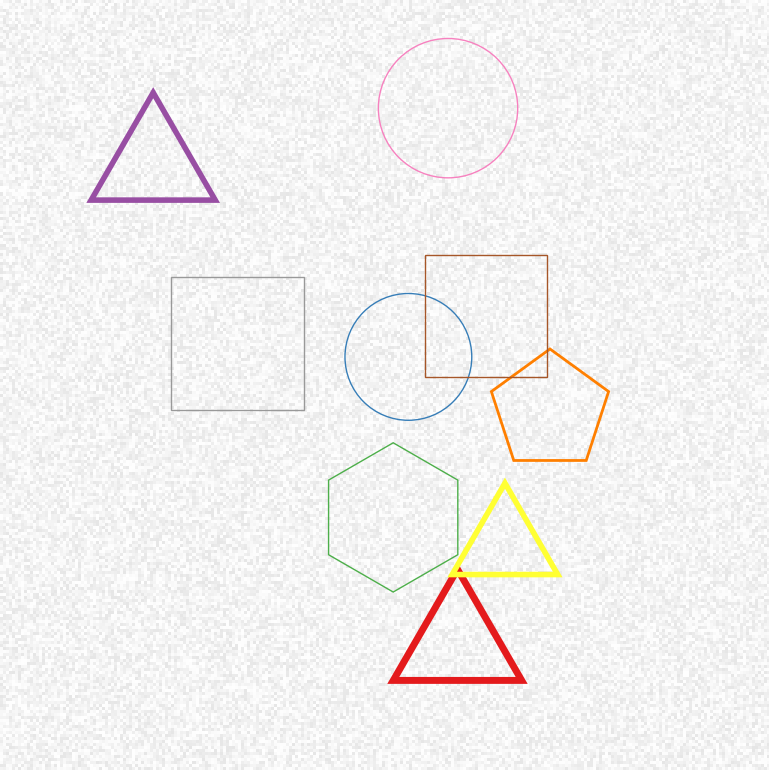[{"shape": "triangle", "thickness": 2.5, "radius": 0.48, "center": [0.594, 0.164]}, {"shape": "circle", "thickness": 0.5, "radius": 0.41, "center": [0.53, 0.537]}, {"shape": "hexagon", "thickness": 0.5, "radius": 0.48, "center": [0.511, 0.328]}, {"shape": "triangle", "thickness": 2, "radius": 0.47, "center": [0.199, 0.787]}, {"shape": "pentagon", "thickness": 1, "radius": 0.4, "center": [0.714, 0.467]}, {"shape": "triangle", "thickness": 2, "radius": 0.4, "center": [0.656, 0.293]}, {"shape": "square", "thickness": 0.5, "radius": 0.4, "center": [0.631, 0.59]}, {"shape": "circle", "thickness": 0.5, "radius": 0.45, "center": [0.582, 0.86]}, {"shape": "square", "thickness": 0.5, "radius": 0.43, "center": [0.308, 0.554]}]